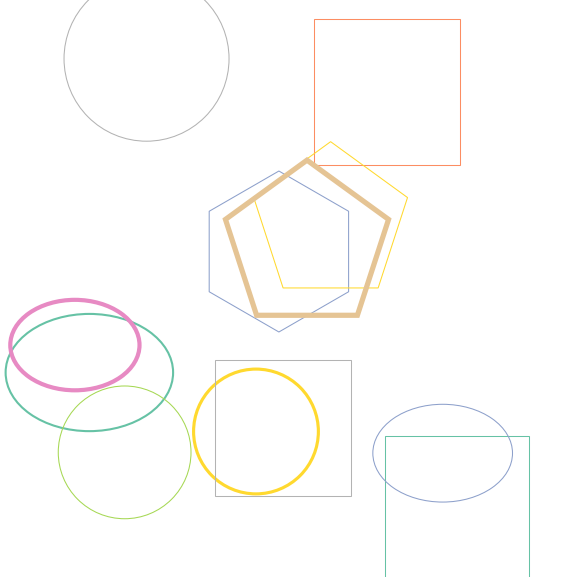[{"shape": "square", "thickness": 0.5, "radius": 0.62, "center": [0.791, 0.12]}, {"shape": "oval", "thickness": 1, "radius": 0.73, "center": [0.155, 0.354]}, {"shape": "square", "thickness": 0.5, "radius": 0.63, "center": [0.67, 0.84]}, {"shape": "hexagon", "thickness": 0.5, "radius": 0.7, "center": [0.483, 0.564]}, {"shape": "oval", "thickness": 0.5, "radius": 0.6, "center": [0.767, 0.214]}, {"shape": "oval", "thickness": 2, "radius": 0.56, "center": [0.13, 0.402]}, {"shape": "circle", "thickness": 0.5, "radius": 0.57, "center": [0.216, 0.216]}, {"shape": "circle", "thickness": 1.5, "radius": 0.54, "center": [0.443, 0.252]}, {"shape": "pentagon", "thickness": 0.5, "radius": 0.7, "center": [0.572, 0.614]}, {"shape": "pentagon", "thickness": 2.5, "radius": 0.74, "center": [0.532, 0.573]}, {"shape": "circle", "thickness": 0.5, "radius": 0.71, "center": [0.254, 0.898]}, {"shape": "square", "thickness": 0.5, "radius": 0.59, "center": [0.49, 0.258]}]